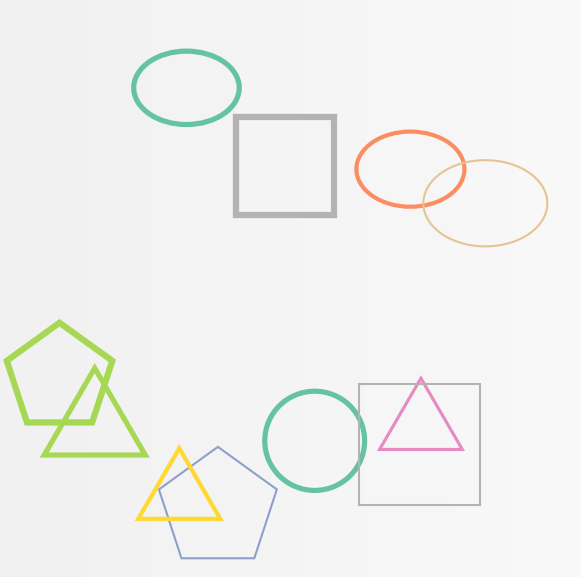[{"shape": "circle", "thickness": 2.5, "radius": 0.43, "center": [0.541, 0.236]}, {"shape": "oval", "thickness": 2.5, "radius": 0.45, "center": [0.321, 0.847]}, {"shape": "oval", "thickness": 2, "radius": 0.46, "center": [0.706, 0.706]}, {"shape": "pentagon", "thickness": 1, "radius": 0.53, "center": [0.375, 0.119]}, {"shape": "triangle", "thickness": 1.5, "radius": 0.41, "center": [0.724, 0.262]}, {"shape": "triangle", "thickness": 2.5, "radius": 0.5, "center": [0.163, 0.261]}, {"shape": "pentagon", "thickness": 3, "radius": 0.48, "center": [0.102, 0.345]}, {"shape": "triangle", "thickness": 2, "radius": 0.41, "center": [0.308, 0.141]}, {"shape": "oval", "thickness": 1, "radius": 0.53, "center": [0.835, 0.647]}, {"shape": "square", "thickness": 1, "radius": 0.52, "center": [0.722, 0.229]}, {"shape": "square", "thickness": 3, "radius": 0.42, "center": [0.491, 0.711]}]